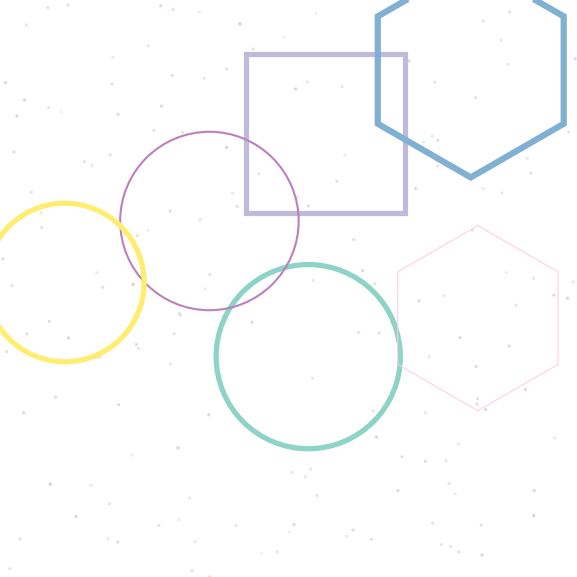[{"shape": "circle", "thickness": 2.5, "radius": 0.8, "center": [0.534, 0.382]}, {"shape": "square", "thickness": 2.5, "radius": 0.69, "center": [0.564, 0.767]}, {"shape": "hexagon", "thickness": 3, "radius": 0.93, "center": [0.815, 0.878]}, {"shape": "hexagon", "thickness": 0.5, "radius": 0.8, "center": [0.827, 0.448]}, {"shape": "circle", "thickness": 1, "radius": 0.77, "center": [0.363, 0.616]}, {"shape": "circle", "thickness": 2.5, "radius": 0.69, "center": [0.112, 0.51]}]